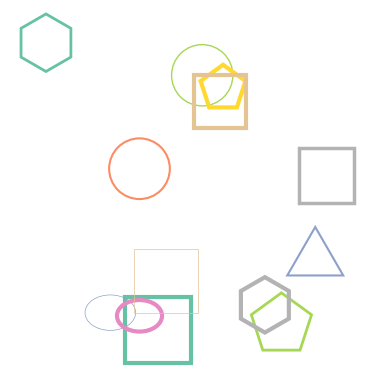[{"shape": "hexagon", "thickness": 2, "radius": 0.37, "center": [0.119, 0.889]}, {"shape": "square", "thickness": 3, "radius": 0.43, "center": [0.41, 0.143]}, {"shape": "circle", "thickness": 1.5, "radius": 0.39, "center": [0.362, 0.562]}, {"shape": "triangle", "thickness": 1.5, "radius": 0.42, "center": [0.819, 0.326]}, {"shape": "oval", "thickness": 0.5, "radius": 0.33, "center": [0.287, 0.188]}, {"shape": "oval", "thickness": 3, "radius": 0.29, "center": [0.362, 0.18]}, {"shape": "circle", "thickness": 1, "radius": 0.4, "center": [0.525, 0.804]}, {"shape": "pentagon", "thickness": 2, "radius": 0.41, "center": [0.731, 0.157]}, {"shape": "pentagon", "thickness": 3, "radius": 0.31, "center": [0.579, 0.771]}, {"shape": "square", "thickness": 3, "radius": 0.34, "center": [0.572, 0.736]}, {"shape": "square", "thickness": 0.5, "radius": 0.41, "center": [0.431, 0.27]}, {"shape": "hexagon", "thickness": 3, "radius": 0.36, "center": [0.688, 0.208]}, {"shape": "square", "thickness": 2.5, "radius": 0.36, "center": [0.847, 0.545]}]